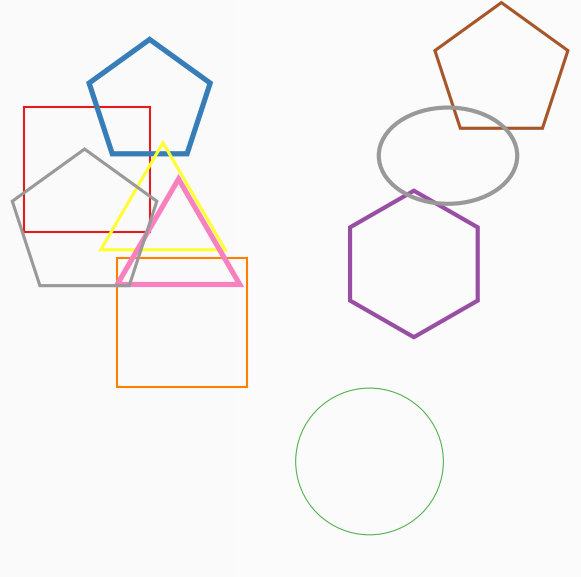[{"shape": "square", "thickness": 1, "radius": 0.54, "center": [0.15, 0.705]}, {"shape": "pentagon", "thickness": 2.5, "radius": 0.55, "center": [0.257, 0.821]}, {"shape": "circle", "thickness": 0.5, "radius": 0.64, "center": [0.636, 0.2]}, {"shape": "hexagon", "thickness": 2, "radius": 0.63, "center": [0.712, 0.542]}, {"shape": "square", "thickness": 1, "radius": 0.56, "center": [0.314, 0.441]}, {"shape": "triangle", "thickness": 1.5, "radius": 0.62, "center": [0.28, 0.628]}, {"shape": "pentagon", "thickness": 1.5, "radius": 0.6, "center": [0.863, 0.874]}, {"shape": "triangle", "thickness": 2.5, "radius": 0.61, "center": [0.307, 0.567]}, {"shape": "oval", "thickness": 2, "radius": 0.6, "center": [0.771, 0.73]}, {"shape": "pentagon", "thickness": 1.5, "radius": 0.65, "center": [0.145, 0.61]}]